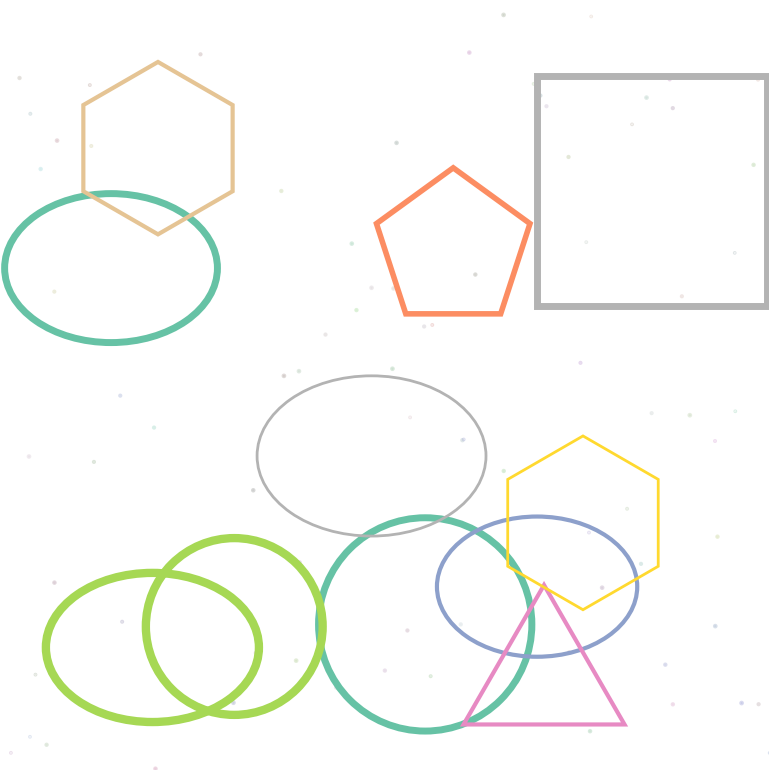[{"shape": "oval", "thickness": 2.5, "radius": 0.69, "center": [0.144, 0.652]}, {"shape": "circle", "thickness": 2.5, "radius": 0.69, "center": [0.552, 0.189]}, {"shape": "pentagon", "thickness": 2, "radius": 0.52, "center": [0.589, 0.677]}, {"shape": "oval", "thickness": 1.5, "radius": 0.65, "center": [0.698, 0.238]}, {"shape": "triangle", "thickness": 1.5, "radius": 0.6, "center": [0.707, 0.119]}, {"shape": "circle", "thickness": 3, "radius": 0.57, "center": [0.304, 0.186]}, {"shape": "oval", "thickness": 3, "radius": 0.69, "center": [0.198, 0.159]}, {"shape": "hexagon", "thickness": 1, "radius": 0.56, "center": [0.757, 0.321]}, {"shape": "hexagon", "thickness": 1.5, "radius": 0.56, "center": [0.205, 0.808]}, {"shape": "oval", "thickness": 1, "radius": 0.74, "center": [0.483, 0.408]}, {"shape": "square", "thickness": 2.5, "radius": 0.75, "center": [0.847, 0.752]}]